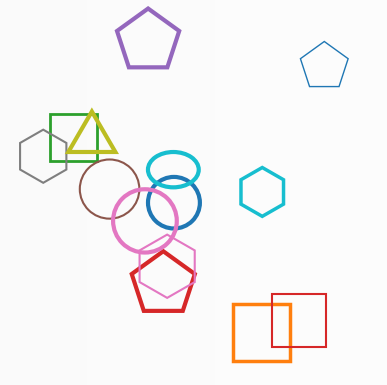[{"shape": "circle", "thickness": 3, "radius": 0.33, "center": [0.449, 0.474]}, {"shape": "pentagon", "thickness": 1, "radius": 0.32, "center": [0.837, 0.827]}, {"shape": "square", "thickness": 2.5, "radius": 0.37, "center": [0.676, 0.137]}, {"shape": "square", "thickness": 2, "radius": 0.3, "center": [0.189, 0.642]}, {"shape": "pentagon", "thickness": 3, "radius": 0.43, "center": [0.421, 0.262]}, {"shape": "square", "thickness": 1.5, "radius": 0.34, "center": [0.771, 0.168]}, {"shape": "pentagon", "thickness": 3, "radius": 0.42, "center": [0.382, 0.893]}, {"shape": "circle", "thickness": 1.5, "radius": 0.38, "center": [0.283, 0.509]}, {"shape": "circle", "thickness": 3, "radius": 0.41, "center": [0.374, 0.426]}, {"shape": "hexagon", "thickness": 1.5, "radius": 0.41, "center": [0.431, 0.308]}, {"shape": "hexagon", "thickness": 1.5, "radius": 0.35, "center": [0.112, 0.594]}, {"shape": "triangle", "thickness": 3, "radius": 0.35, "center": [0.237, 0.64]}, {"shape": "oval", "thickness": 3, "radius": 0.33, "center": [0.447, 0.559]}, {"shape": "hexagon", "thickness": 2.5, "radius": 0.32, "center": [0.677, 0.501]}]